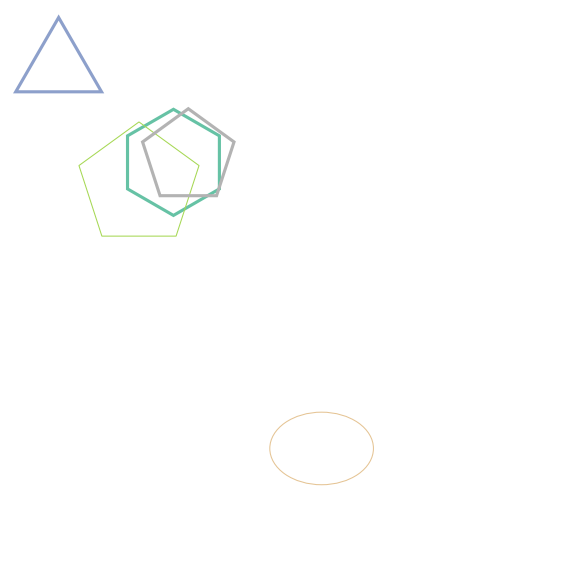[{"shape": "hexagon", "thickness": 1.5, "radius": 0.46, "center": [0.3, 0.718]}, {"shape": "triangle", "thickness": 1.5, "radius": 0.43, "center": [0.102, 0.883]}, {"shape": "pentagon", "thickness": 0.5, "radius": 0.55, "center": [0.241, 0.679]}, {"shape": "oval", "thickness": 0.5, "radius": 0.45, "center": [0.557, 0.223]}, {"shape": "pentagon", "thickness": 1.5, "radius": 0.42, "center": [0.326, 0.728]}]